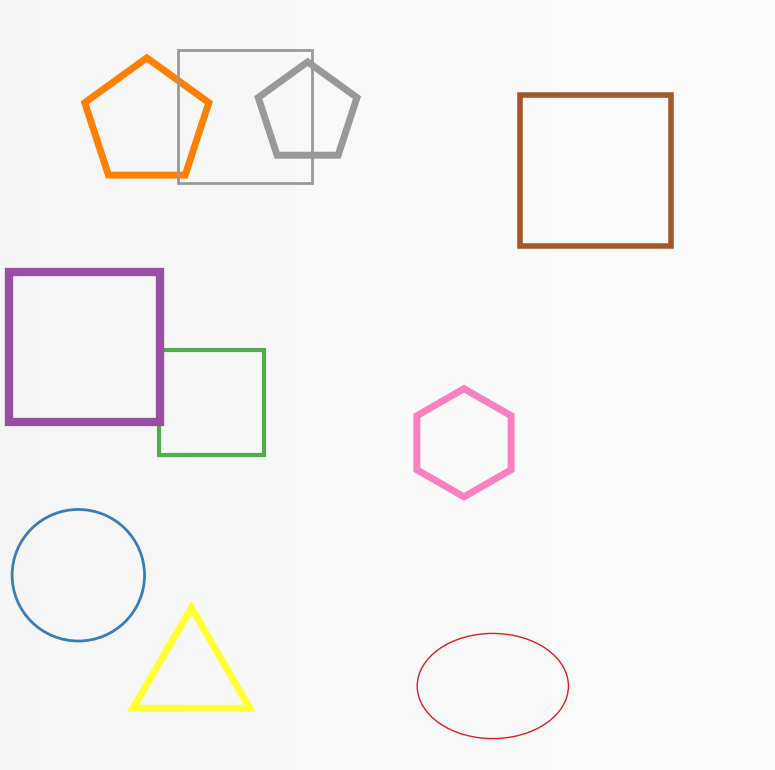[{"shape": "oval", "thickness": 0.5, "radius": 0.49, "center": [0.636, 0.109]}, {"shape": "circle", "thickness": 1, "radius": 0.43, "center": [0.101, 0.253]}, {"shape": "square", "thickness": 1.5, "radius": 0.34, "center": [0.272, 0.477]}, {"shape": "square", "thickness": 3, "radius": 0.49, "center": [0.109, 0.55]}, {"shape": "pentagon", "thickness": 2.5, "radius": 0.42, "center": [0.189, 0.841]}, {"shape": "triangle", "thickness": 2.5, "radius": 0.44, "center": [0.247, 0.124]}, {"shape": "square", "thickness": 2, "radius": 0.49, "center": [0.769, 0.779]}, {"shape": "hexagon", "thickness": 2.5, "radius": 0.35, "center": [0.599, 0.425]}, {"shape": "square", "thickness": 1, "radius": 0.43, "center": [0.317, 0.848]}, {"shape": "pentagon", "thickness": 2.5, "radius": 0.33, "center": [0.397, 0.853]}]